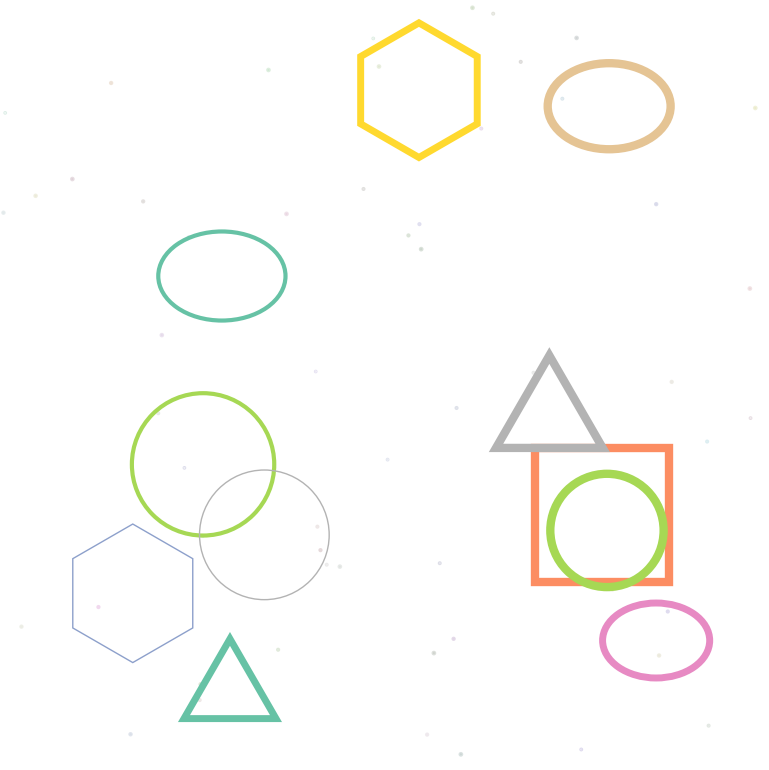[{"shape": "oval", "thickness": 1.5, "radius": 0.41, "center": [0.288, 0.642]}, {"shape": "triangle", "thickness": 2.5, "radius": 0.34, "center": [0.299, 0.101]}, {"shape": "square", "thickness": 3, "radius": 0.44, "center": [0.782, 0.331]}, {"shape": "hexagon", "thickness": 0.5, "radius": 0.45, "center": [0.172, 0.229]}, {"shape": "oval", "thickness": 2.5, "radius": 0.35, "center": [0.852, 0.168]}, {"shape": "circle", "thickness": 1.5, "radius": 0.46, "center": [0.264, 0.397]}, {"shape": "circle", "thickness": 3, "radius": 0.37, "center": [0.788, 0.311]}, {"shape": "hexagon", "thickness": 2.5, "radius": 0.44, "center": [0.544, 0.883]}, {"shape": "oval", "thickness": 3, "radius": 0.4, "center": [0.791, 0.862]}, {"shape": "circle", "thickness": 0.5, "radius": 0.42, "center": [0.343, 0.305]}, {"shape": "triangle", "thickness": 3, "radius": 0.4, "center": [0.713, 0.458]}]